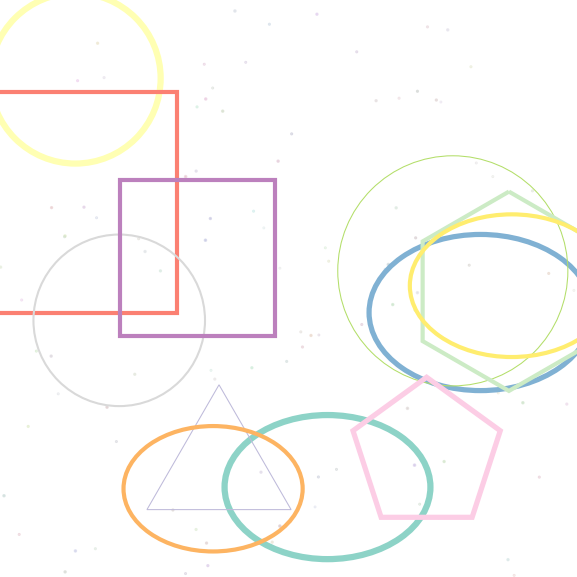[{"shape": "oval", "thickness": 3, "radius": 0.89, "center": [0.567, 0.156]}, {"shape": "circle", "thickness": 3, "radius": 0.74, "center": [0.131, 0.864]}, {"shape": "triangle", "thickness": 0.5, "radius": 0.72, "center": [0.379, 0.189]}, {"shape": "square", "thickness": 2, "radius": 0.96, "center": [0.115, 0.648]}, {"shape": "oval", "thickness": 2.5, "radius": 0.97, "center": [0.832, 0.458]}, {"shape": "oval", "thickness": 2, "radius": 0.78, "center": [0.369, 0.153]}, {"shape": "circle", "thickness": 0.5, "radius": 1.0, "center": [0.784, 0.53]}, {"shape": "pentagon", "thickness": 2.5, "radius": 0.67, "center": [0.739, 0.212]}, {"shape": "circle", "thickness": 1, "radius": 0.74, "center": [0.206, 0.444]}, {"shape": "square", "thickness": 2, "radius": 0.67, "center": [0.342, 0.552]}, {"shape": "hexagon", "thickness": 2, "radius": 0.86, "center": [0.881, 0.495]}, {"shape": "oval", "thickness": 2, "radius": 0.88, "center": [0.886, 0.504]}]